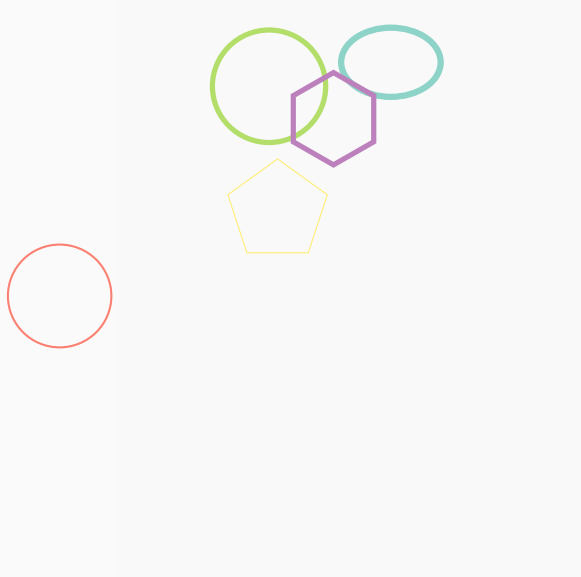[{"shape": "oval", "thickness": 3, "radius": 0.43, "center": [0.673, 0.891]}, {"shape": "circle", "thickness": 1, "radius": 0.45, "center": [0.103, 0.487]}, {"shape": "circle", "thickness": 2.5, "radius": 0.49, "center": [0.463, 0.85]}, {"shape": "hexagon", "thickness": 2.5, "radius": 0.4, "center": [0.574, 0.794]}, {"shape": "pentagon", "thickness": 0.5, "radius": 0.45, "center": [0.478, 0.634]}]